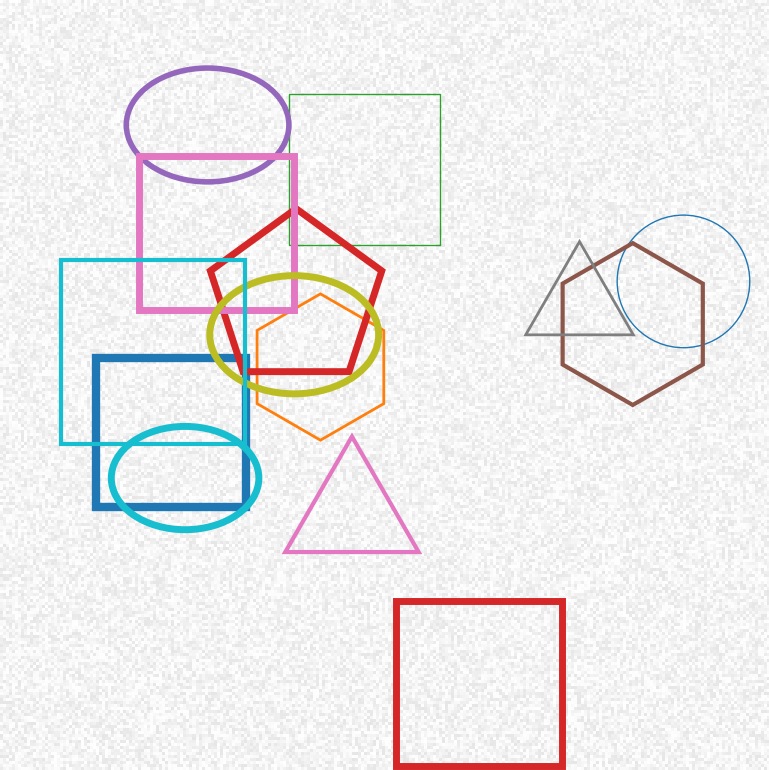[{"shape": "circle", "thickness": 0.5, "radius": 0.43, "center": [0.888, 0.635]}, {"shape": "square", "thickness": 3, "radius": 0.49, "center": [0.222, 0.438]}, {"shape": "hexagon", "thickness": 1, "radius": 0.48, "center": [0.416, 0.523]}, {"shape": "square", "thickness": 0.5, "radius": 0.49, "center": [0.474, 0.78]}, {"shape": "pentagon", "thickness": 2.5, "radius": 0.59, "center": [0.385, 0.612]}, {"shape": "square", "thickness": 2.5, "radius": 0.54, "center": [0.622, 0.112]}, {"shape": "oval", "thickness": 2, "radius": 0.53, "center": [0.27, 0.838]}, {"shape": "hexagon", "thickness": 1.5, "radius": 0.53, "center": [0.822, 0.579]}, {"shape": "triangle", "thickness": 1.5, "radius": 0.5, "center": [0.457, 0.333]}, {"shape": "square", "thickness": 2.5, "radius": 0.5, "center": [0.281, 0.698]}, {"shape": "triangle", "thickness": 1, "radius": 0.4, "center": [0.753, 0.605]}, {"shape": "oval", "thickness": 2.5, "radius": 0.55, "center": [0.382, 0.565]}, {"shape": "oval", "thickness": 2.5, "radius": 0.48, "center": [0.24, 0.379]}, {"shape": "square", "thickness": 1.5, "radius": 0.6, "center": [0.199, 0.543]}]